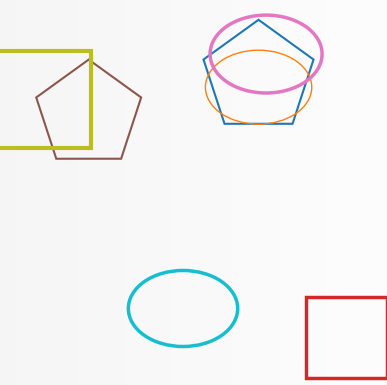[{"shape": "pentagon", "thickness": 1.5, "radius": 0.75, "center": [0.667, 0.799]}, {"shape": "oval", "thickness": 1, "radius": 0.69, "center": [0.667, 0.774]}, {"shape": "square", "thickness": 2.5, "radius": 0.53, "center": [0.894, 0.122]}, {"shape": "pentagon", "thickness": 1.5, "radius": 0.71, "center": [0.229, 0.703]}, {"shape": "oval", "thickness": 2.5, "radius": 0.72, "center": [0.687, 0.86]}, {"shape": "square", "thickness": 3, "radius": 0.63, "center": [0.109, 0.743]}, {"shape": "oval", "thickness": 2.5, "radius": 0.71, "center": [0.472, 0.199]}]